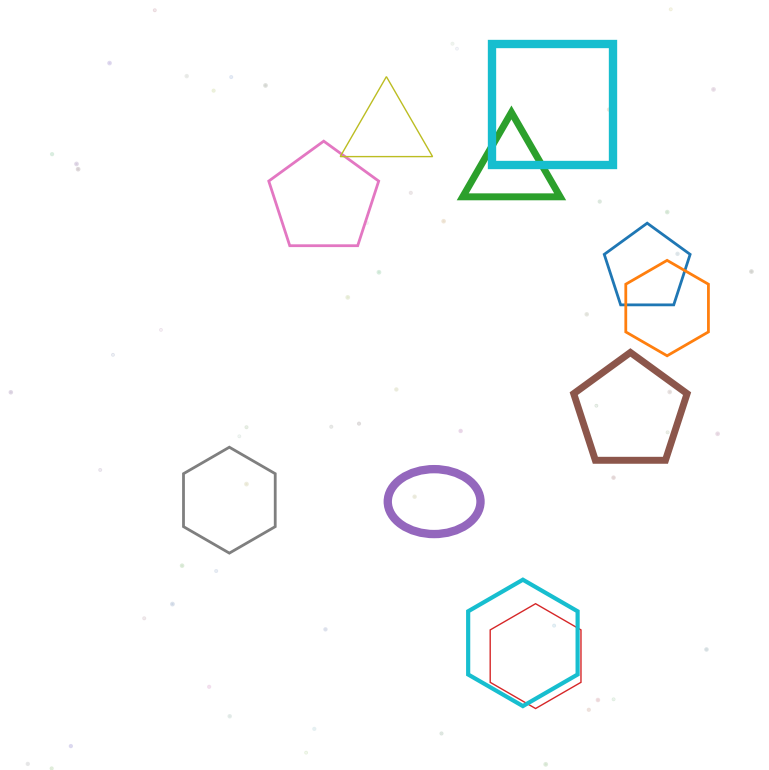[{"shape": "pentagon", "thickness": 1, "radius": 0.29, "center": [0.841, 0.652]}, {"shape": "hexagon", "thickness": 1, "radius": 0.31, "center": [0.866, 0.6]}, {"shape": "triangle", "thickness": 2.5, "radius": 0.37, "center": [0.664, 0.781]}, {"shape": "hexagon", "thickness": 0.5, "radius": 0.34, "center": [0.696, 0.148]}, {"shape": "oval", "thickness": 3, "radius": 0.3, "center": [0.564, 0.349]}, {"shape": "pentagon", "thickness": 2.5, "radius": 0.39, "center": [0.819, 0.465]}, {"shape": "pentagon", "thickness": 1, "radius": 0.38, "center": [0.42, 0.742]}, {"shape": "hexagon", "thickness": 1, "radius": 0.34, "center": [0.298, 0.35]}, {"shape": "triangle", "thickness": 0.5, "radius": 0.35, "center": [0.502, 0.831]}, {"shape": "hexagon", "thickness": 1.5, "radius": 0.41, "center": [0.679, 0.165]}, {"shape": "square", "thickness": 3, "radius": 0.39, "center": [0.718, 0.865]}]